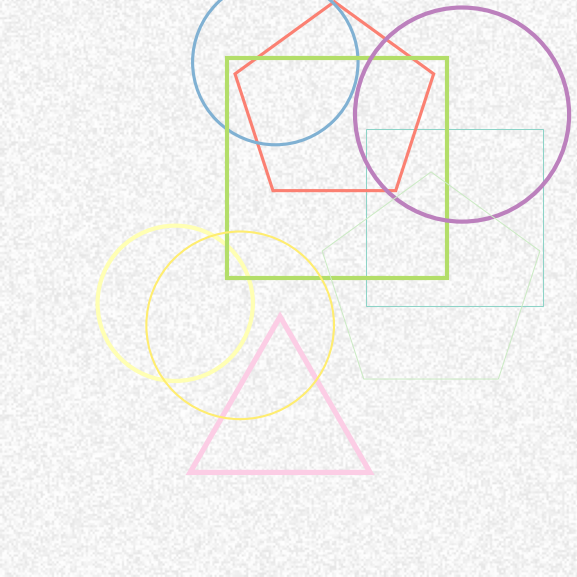[{"shape": "square", "thickness": 0.5, "radius": 0.77, "center": [0.788, 0.622]}, {"shape": "circle", "thickness": 2, "radius": 0.67, "center": [0.303, 0.474]}, {"shape": "pentagon", "thickness": 1.5, "radius": 0.9, "center": [0.579, 0.815]}, {"shape": "circle", "thickness": 1.5, "radius": 0.72, "center": [0.477, 0.892]}, {"shape": "square", "thickness": 2, "radius": 0.95, "center": [0.583, 0.709]}, {"shape": "triangle", "thickness": 2.5, "radius": 0.9, "center": [0.485, 0.271]}, {"shape": "circle", "thickness": 2, "radius": 0.93, "center": [0.8, 0.801]}, {"shape": "pentagon", "thickness": 0.5, "radius": 0.99, "center": [0.746, 0.503]}, {"shape": "circle", "thickness": 1, "radius": 0.81, "center": [0.416, 0.436]}]